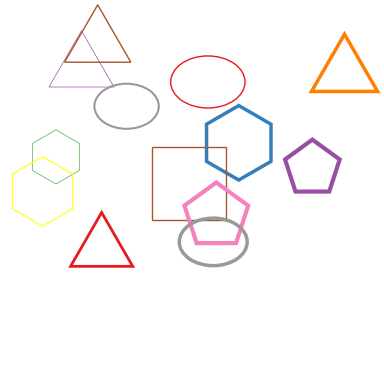[{"shape": "triangle", "thickness": 2, "radius": 0.47, "center": [0.264, 0.355]}, {"shape": "oval", "thickness": 1, "radius": 0.48, "center": [0.54, 0.787]}, {"shape": "hexagon", "thickness": 2.5, "radius": 0.48, "center": [0.62, 0.629]}, {"shape": "hexagon", "thickness": 0.5, "radius": 0.35, "center": [0.145, 0.592]}, {"shape": "pentagon", "thickness": 3, "radius": 0.37, "center": [0.811, 0.563]}, {"shape": "triangle", "thickness": 0.5, "radius": 0.49, "center": [0.212, 0.823]}, {"shape": "triangle", "thickness": 2.5, "radius": 0.5, "center": [0.895, 0.812]}, {"shape": "hexagon", "thickness": 1, "radius": 0.45, "center": [0.111, 0.503]}, {"shape": "triangle", "thickness": 1, "radius": 0.5, "center": [0.254, 0.888]}, {"shape": "square", "thickness": 1, "radius": 0.48, "center": [0.49, 0.523]}, {"shape": "pentagon", "thickness": 3, "radius": 0.44, "center": [0.562, 0.439]}, {"shape": "oval", "thickness": 2.5, "radius": 0.44, "center": [0.554, 0.372]}, {"shape": "oval", "thickness": 1.5, "radius": 0.42, "center": [0.329, 0.724]}]